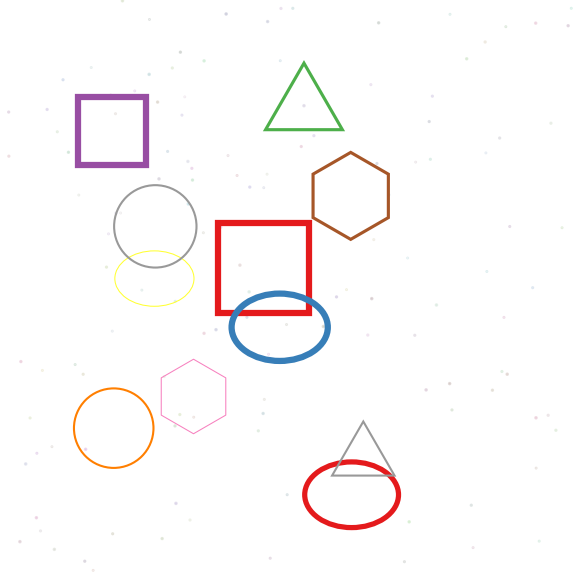[{"shape": "square", "thickness": 3, "radius": 0.39, "center": [0.457, 0.535]}, {"shape": "oval", "thickness": 2.5, "radius": 0.41, "center": [0.609, 0.142]}, {"shape": "oval", "thickness": 3, "radius": 0.42, "center": [0.484, 0.432]}, {"shape": "triangle", "thickness": 1.5, "radius": 0.38, "center": [0.526, 0.813]}, {"shape": "square", "thickness": 3, "radius": 0.3, "center": [0.194, 0.773]}, {"shape": "circle", "thickness": 1, "radius": 0.34, "center": [0.197, 0.258]}, {"shape": "oval", "thickness": 0.5, "radius": 0.34, "center": [0.267, 0.517]}, {"shape": "hexagon", "thickness": 1.5, "radius": 0.38, "center": [0.607, 0.66]}, {"shape": "hexagon", "thickness": 0.5, "radius": 0.32, "center": [0.335, 0.313]}, {"shape": "triangle", "thickness": 1, "radius": 0.31, "center": [0.629, 0.207]}, {"shape": "circle", "thickness": 1, "radius": 0.36, "center": [0.269, 0.607]}]